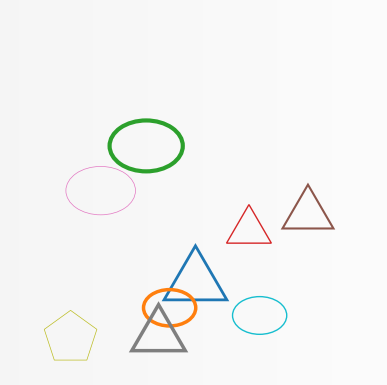[{"shape": "triangle", "thickness": 2, "radius": 0.47, "center": [0.504, 0.268]}, {"shape": "oval", "thickness": 2.5, "radius": 0.34, "center": [0.438, 0.201]}, {"shape": "oval", "thickness": 3, "radius": 0.47, "center": [0.377, 0.621]}, {"shape": "triangle", "thickness": 1, "radius": 0.33, "center": [0.642, 0.402]}, {"shape": "triangle", "thickness": 1.5, "radius": 0.38, "center": [0.795, 0.444]}, {"shape": "oval", "thickness": 0.5, "radius": 0.45, "center": [0.26, 0.505]}, {"shape": "triangle", "thickness": 2.5, "radius": 0.4, "center": [0.409, 0.129]}, {"shape": "pentagon", "thickness": 0.5, "radius": 0.36, "center": [0.182, 0.122]}, {"shape": "oval", "thickness": 1, "radius": 0.35, "center": [0.67, 0.181]}]